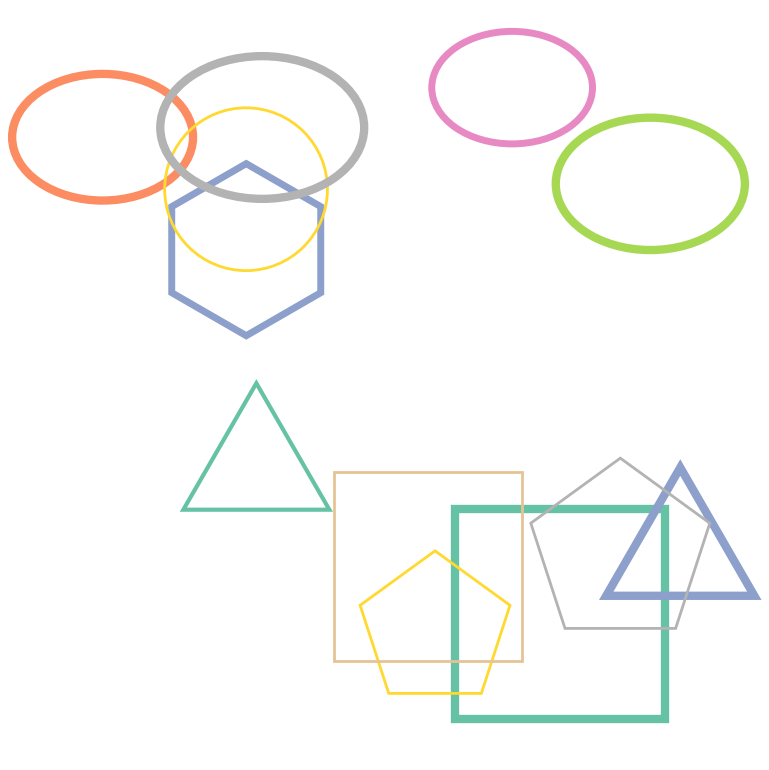[{"shape": "square", "thickness": 3, "radius": 0.68, "center": [0.727, 0.203]}, {"shape": "triangle", "thickness": 1.5, "radius": 0.55, "center": [0.333, 0.393]}, {"shape": "oval", "thickness": 3, "radius": 0.59, "center": [0.133, 0.822]}, {"shape": "triangle", "thickness": 3, "radius": 0.56, "center": [0.883, 0.282]}, {"shape": "hexagon", "thickness": 2.5, "radius": 0.56, "center": [0.32, 0.676]}, {"shape": "oval", "thickness": 2.5, "radius": 0.52, "center": [0.665, 0.886]}, {"shape": "oval", "thickness": 3, "radius": 0.61, "center": [0.845, 0.761]}, {"shape": "circle", "thickness": 1, "radius": 0.53, "center": [0.32, 0.754]}, {"shape": "pentagon", "thickness": 1, "radius": 0.51, "center": [0.565, 0.182]}, {"shape": "square", "thickness": 1, "radius": 0.61, "center": [0.556, 0.265]}, {"shape": "oval", "thickness": 3, "radius": 0.66, "center": [0.341, 0.834]}, {"shape": "pentagon", "thickness": 1, "radius": 0.61, "center": [0.806, 0.283]}]